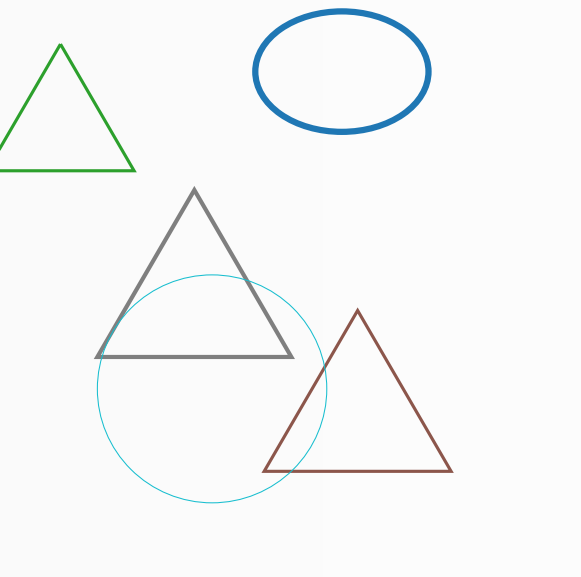[{"shape": "oval", "thickness": 3, "radius": 0.75, "center": [0.588, 0.875]}, {"shape": "triangle", "thickness": 1.5, "radius": 0.73, "center": [0.104, 0.777]}, {"shape": "triangle", "thickness": 1.5, "radius": 0.93, "center": [0.615, 0.276]}, {"shape": "triangle", "thickness": 2, "radius": 0.96, "center": [0.334, 0.477]}, {"shape": "circle", "thickness": 0.5, "radius": 0.99, "center": [0.365, 0.326]}]